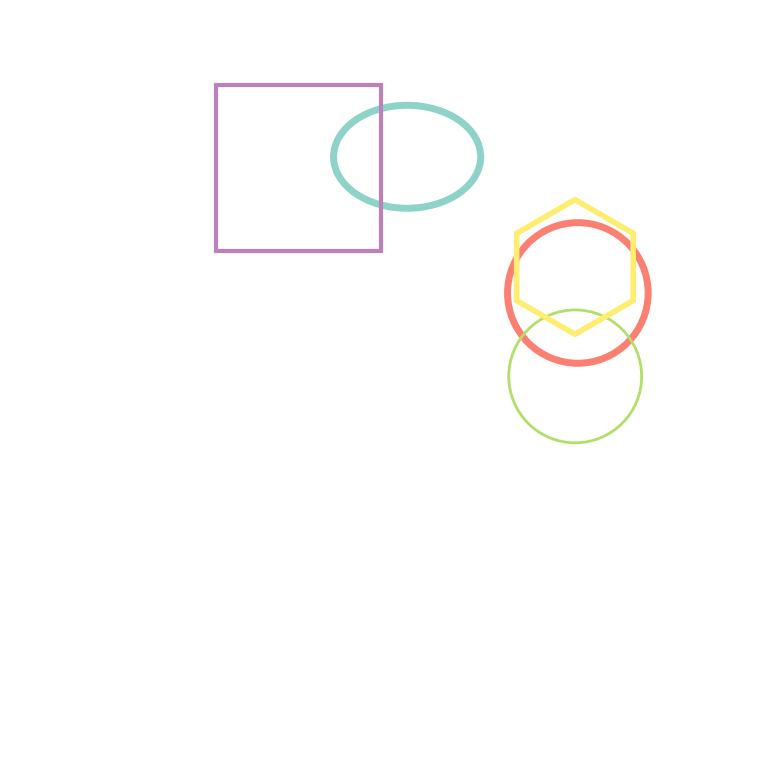[{"shape": "oval", "thickness": 2.5, "radius": 0.48, "center": [0.529, 0.796]}, {"shape": "circle", "thickness": 2.5, "radius": 0.46, "center": [0.75, 0.62]}, {"shape": "circle", "thickness": 1, "radius": 0.43, "center": [0.747, 0.511]}, {"shape": "square", "thickness": 1.5, "radius": 0.54, "center": [0.388, 0.782]}, {"shape": "hexagon", "thickness": 2, "radius": 0.44, "center": [0.747, 0.653]}]